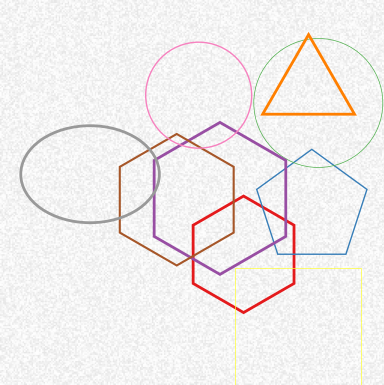[{"shape": "hexagon", "thickness": 2, "radius": 0.76, "center": [0.633, 0.339]}, {"shape": "pentagon", "thickness": 1, "radius": 0.75, "center": [0.81, 0.461]}, {"shape": "circle", "thickness": 0.5, "radius": 0.84, "center": [0.827, 0.733]}, {"shape": "hexagon", "thickness": 2, "radius": 0.99, "center": [0.571, 0.485]}, {"shape": "triangle", "thickness": 2, "radius": 0.69, "center": [0.802, 0.772]}, {"shape": "square", "thickness": 0.5, "radius": 0.82, "center": [0.774, 0.14]}, {"shape": "hexagon", "thickness": 1.5, "radius": 0.85, "center": [0.459, 0.481]}, {"shape": "circle", "thickness": 1, "radius": 0.69, "center": [0.516, 0.753]}, {"shape": "oval", "thickness": 2, "radius": 0.9, "center": [0.234, 0.547]}]